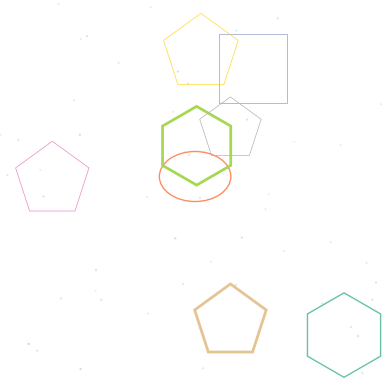[{"shape": "hexagon", "thickness": 1, "radius": 0.55, "center": [0.894, 0.13]}, {"shape": "oval", "thickness": 1, "radius": 0.46, "center": [0.507, 0.542]}, {"shape": "square", "thickness": 0.5, "radius": 0.44, "center": [0.657, 0.822]}, {"shape": "pentagon", "thickness": 0.5, "radius": 0.5, "center": [0.136, 0.533]}, {"shape": "hexagon", "thickness": 2, "radius": 0.51, "center": [0.511, 0.621]}, {"shape": "pentagon", "thickness": 0.5, "radius": 0.51, "center": [0.522, 0.863]}, {"shape": "pentagon", "thickness": 2, "radius": 0.49, "center": [0.599, 0.165]}, {"shape": "pentagon", "thickness": 0.5, "radius": 0.42, "center": [0.599, 0.664]}]